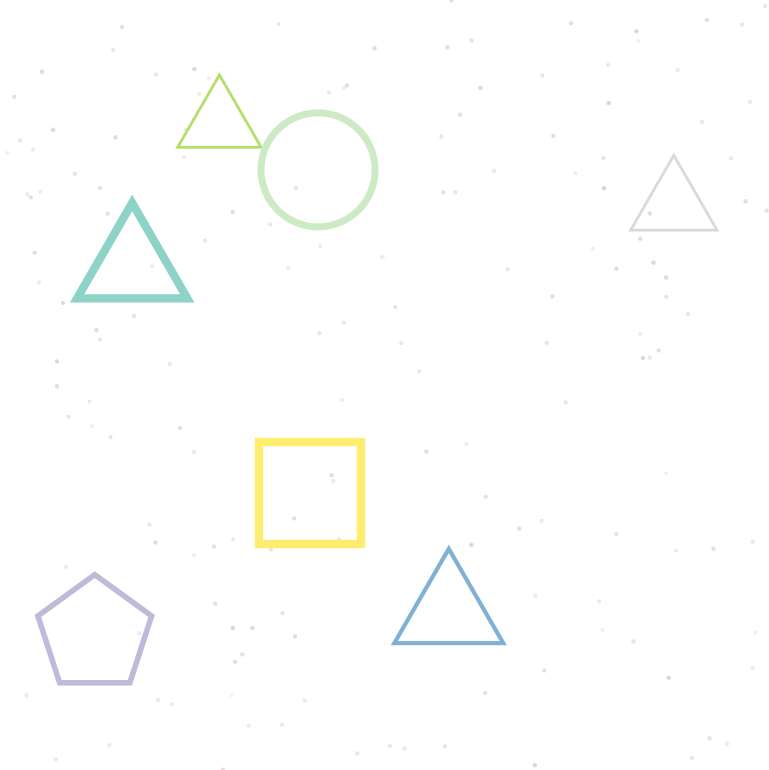[{"shape": "triangle", "thickness": 3, "radius": 0.41, "center": [0.172, 0.654]}, {"shape": "pentagon", "thickness": 2, "radius": 0.39, "center": [0.123, 0.176]}, {"shape": "triangle", "thickness": 1.5, "radius": 0.41, "center": [0.583, 0.206]}, {"shape": "triangle", "thickness": 1, "radius": 0.31, "center": [0.285, 0.84]}, {"shape": "triangle", "thickness": 1, "radius": 0.32, "center": [0.875, 0.733]}, {"shape": "circle", "thickness": 2.5, "radius": 0.37, "center": [0.413, 0.779]}, {"shape": "square", "thickness": 3, "radius": 0.33, "center": [0.402, 0.359]}]